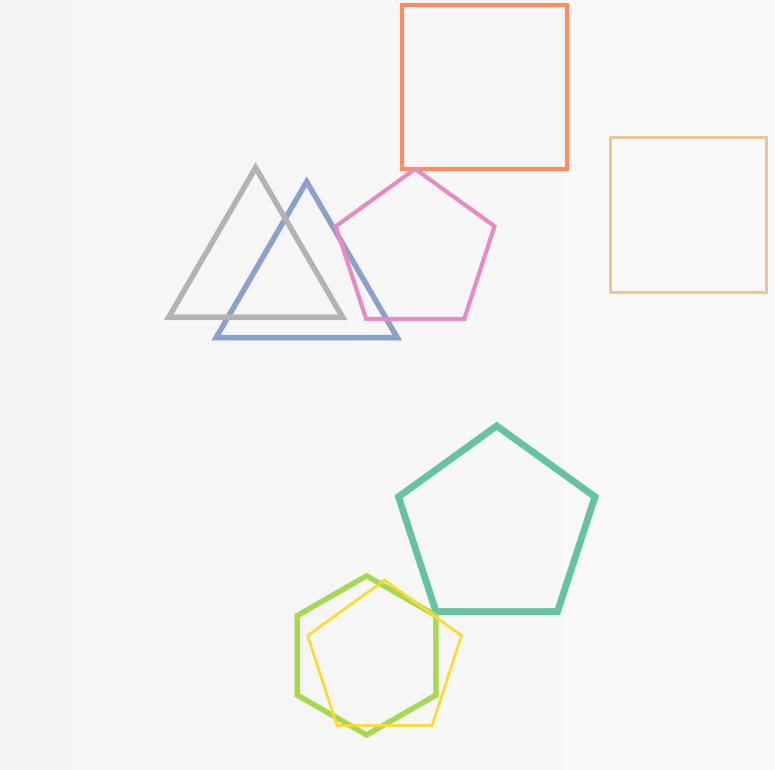[{"shape": "pentagon", "thickness": 2.5, "radius": 0.67, "center": [0.641, 0.314]}, {"shape": "square", "thickness": 1.5, "radius": 0.53, "center": [0.625, 0.887]}, {"shape": "triangle", "thickness": 2, "radius": 0.68, "center": [0.396, 0.629]}, {"shape": "pentagon", "thickness": 1.5, "radius": 0.54, "center": [0.536, 0.673]}, {"shape": "hexagon", "thickness": 2, "radius": 0.52, "center": [0.473, 0.149]}, {"shape": "pentagon", "thickness": 1, "radius": 0.52, "center": [0.496, 0.142]}, {"shape": "square", "thickness": 1, "radius": 0.5, "center": [0.888, 0.721]}, {"shape": "triangle", "thickness": 2, "radius": 0.65, "center": [0.33, 0.653]}]